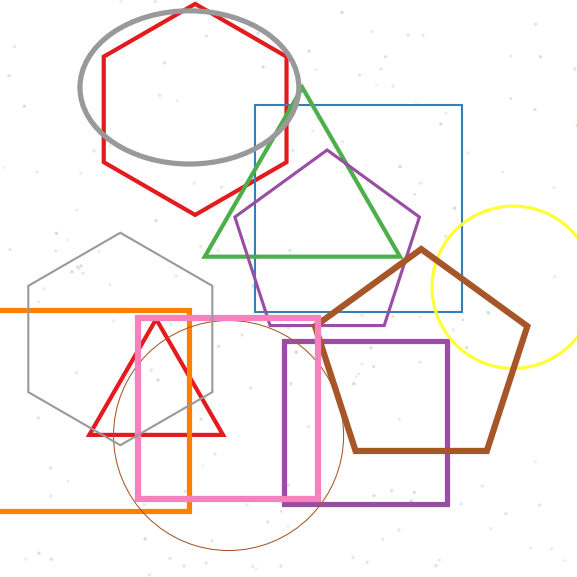[{"shape": "hexagon", "thickness": 2, "radius": 0.91, "center": [0.338, 0.81]}, {"shape": "triangle", "thickness": 2, "radius": 0.67, "center": [0.27, 0.313]}, {"shape": "square", "thickness": 1, "radius": 0.9, "center": [0.621, 0.638]}, {"shape": "triangle", "thickness": 2, "radius": 0.98, "center": [0.524, 0.652]}, {"shape": "pentagon", "thickness": 1.5, "radius": 0.84, "center": [0.567, 0.571]}, {"shape": "square", "thickness": 2.5, "radius": 0.7, "center": [0.633, 0.267]}, {"shape": "square", "thickness": 2.5, "radius": 0.87, "center": [0.153, 0.289]}, {"shape": "circle", "thickness": 1.5, "radius": 0.7, "center": [0.889, 0.502]}, {"shape": "circle", "thickness": 0.5, "radius": 1.0, "center": [0.396, 0.245]}, {"shape": "pentagon", "thickness": 3, "radius": 0.97, "center": [0.729, 0.375]}, {"shape": "square", "thickness": 3, "radius": 0.78, "center": [0.395, 0.292]}, {"shape": "hexagon", "thickness": 1, "radius": 0.92, "center": [0.208, 0.412]}, {"shape": "oval", "thickness": 2.5, "radius": 0.95, "center": [0.328, 0.848]}]